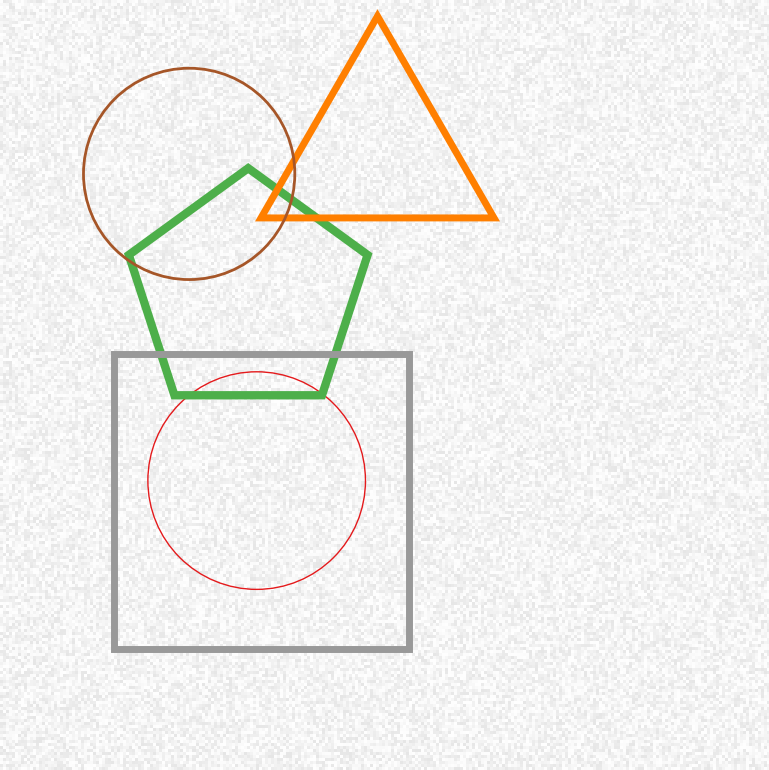[{"shape": "circle", "thickness": 0.5, "radius": 0.71, "center": [0.333, 0.376]}, {"shape": "pentagon", "thickness": 3, "radius": 0.82, "center": [0.322, 0.619]}, {"shape": "triangle", "thickness": 2.5, "radius": 0.87, "center": [0.49, 0.804]}, {"shape": "circle", "thickness": 1, "radius": 0.69, "center": [0.246, 0.774]}, {"shape": "square", "thickness": 2.5, "radius": 0.96, "center": [0.34, 0.349]}]